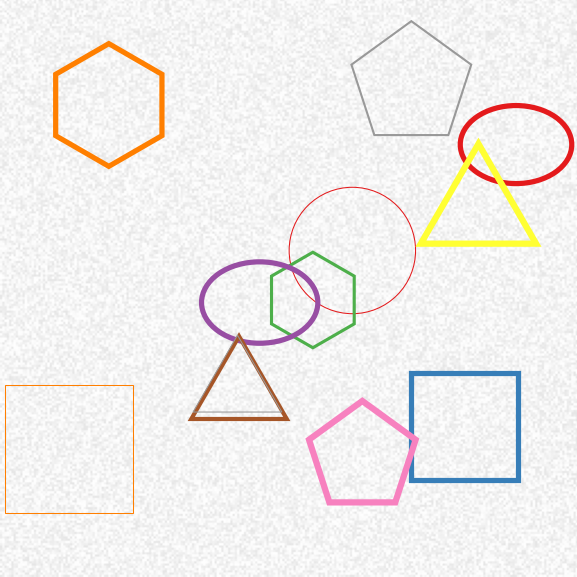[{"shape": "circle", "thickness": 0.5, "radius": 0.55, "center": [0.61, 0.565]}, {"shape": "oval", "thickness": 2.5, "radius": 0.48, "center": [0.894, 0.749]}, {"shape": "square", "thickness": 2.5, "radius": 0.46, "center": [0.804, 0.261]}, {"shape": "hexagon", "thickness": 1.5, "radius": 0.41, "center": [0.542, 0.48]}, {"shape": "oval", "thickness": 2.5, "radius": 0.5, "center": [0.45, 0.475]}, {"shape": "hexagon", "thickness": 2.5, "radius": 0.53, "center": [0.188, 0.817]}, {"shape": "square", "thickness": 0.5, "radius": 0.56, "center": [0.12, 0.222]}, {"shape": "triangle", "thickness": 3, "radius": 0.58, "center": [0.829, 0.635]}, {"shape": "triangle", "thickness": 2, "radius": 0.48, "center": [0.414, 0.321]}, {"shape": "pentagon", "thickness": 3, "radius": 0.49, "center": [0.627, 0.208]}, {"shape": "pentagon", "thickness": 1, "radius": 0.55, "center": [0.712, 0.853]}, {"shape": "triangle", "thickness": 0.5, "radius": 0.44, "center": [0.411, 0.33]}]